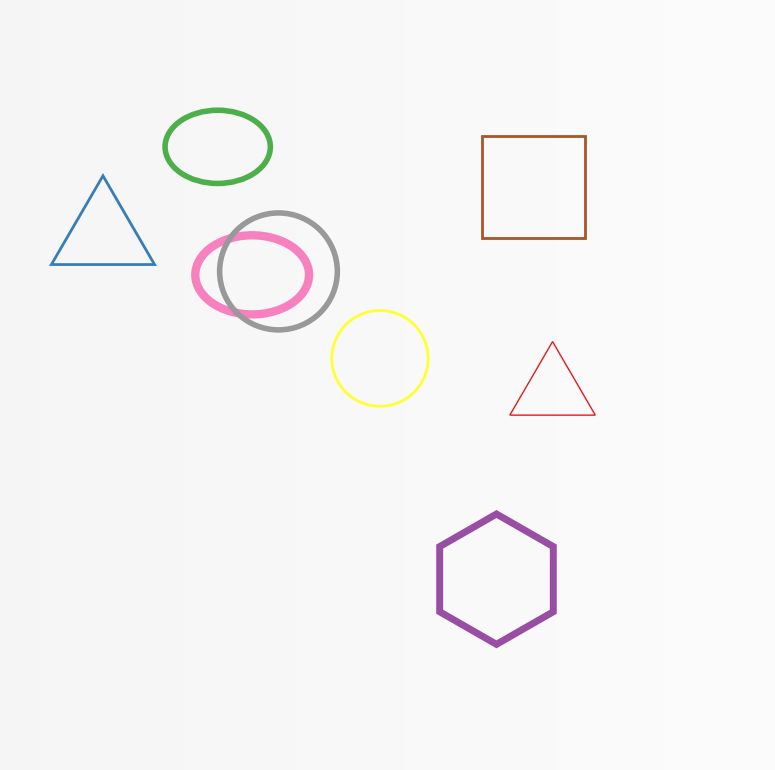[{"shape": "triangle", "thickness": 0.5, "radius": 0.32, "center": [0.713, 0.493]}, {"shape": "triangle", "thickness": 1, "radius": 0.38, "center": [0.133, 0.695]}, {"shape": "oval", "thickness": 2, "radius": 0.34, "center": [0.281, 0.809]}, {"shape": "hexagon", "thickness": 2.5, "radius": 0.42, "center": [0.641, 0.248]}, {"shape": "circle", "thickness": 1, "radius": 0.31, "center": [0.49, 0.535]}, {"shape": "square", "thickness": 1, "radius": 0.33, "center": [0.688, 0.757]}, {"shape": "oval", "thickness": 3, "radius": 0.37, "center": [0.325, 0.643]}, {"shape": "circle", "thickness": 2, "radius": 0.38, "center": [0.359, 0.648]}]